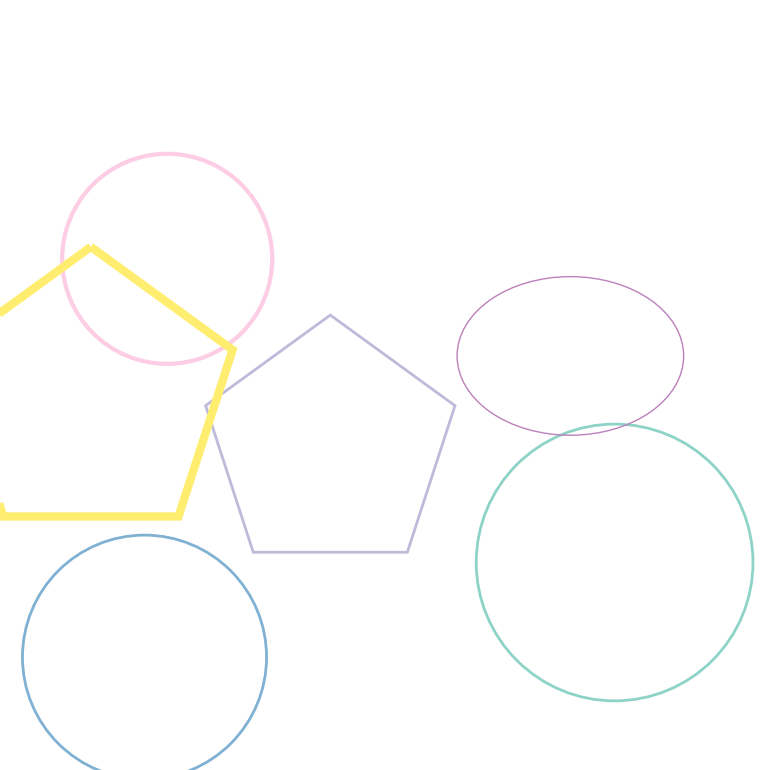[{"shape": "circle", "thickness": 1, "radius": 0.9, "center": [0.798, 0.27]}, {"shape": "pentagon", "thickness": 1, "radius": 0.85, "center": [0.429, 0.421]}, {"shape": "circle", "thickness": 1, "radius": 0.79, "center": [0.188, 0.147]}, {"shape": "circle", "thickness": 1.5, "radius": 0.68, "center": [0.217, 0.664]}, {"shape": "oval", "thickness": 0.5, "radius": 0.74, "center": [0.741, 0.538]}, {"shape": "pentagon", "thickness": 3, "radius": 0.97, "center": [0.118, 0.486]}]